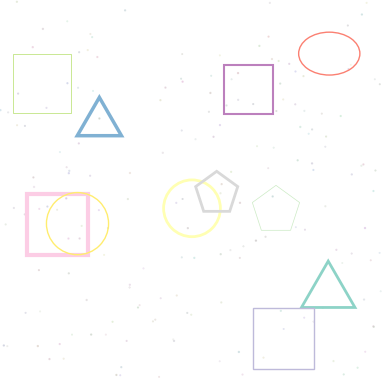[{"shape": "triangle", "thickness": 2, "radius": 0.4, "center": [0.853, 0.241]}, {"shape": "circle", "thickness": 2, "radius": 0.37, "center": [0.499, 0.459]}, {"shape": "square", "thickness": 1, "radius": 0.4, "center": [0.736, 0.12]}, {"shape": "oval", "thickness": 1, "radius": 0.4, "center": [0.855, 0.861]}, {"shape": "triangle", "thickness": 2.5, "radius": 0.33, "center": [0.258, 0.681]}, {"shape": "square", "thickness": 0.5, "radius": 0.38, "center": [0.11, 0.783]}, {"shape": "square", "thickness": 3, "radius": 0.39, "center": [0.149, 0.418]}, {"shape": "pentagon", "thickness": 2, "radius": 0.29, "center": [0.563, 0.498]}, {"shape": "square", "thickness": 1.5, "radius": 0.32, "center": [0.646, 0.768]}, {"shape": "pentagon", "thickness": 0.5, "radius": 0.32, "center": [0.717, 0.454]}, {"shape": "circle", "thickness": 1, "radius": 0.4, "center": [0.201, 0.419]}]